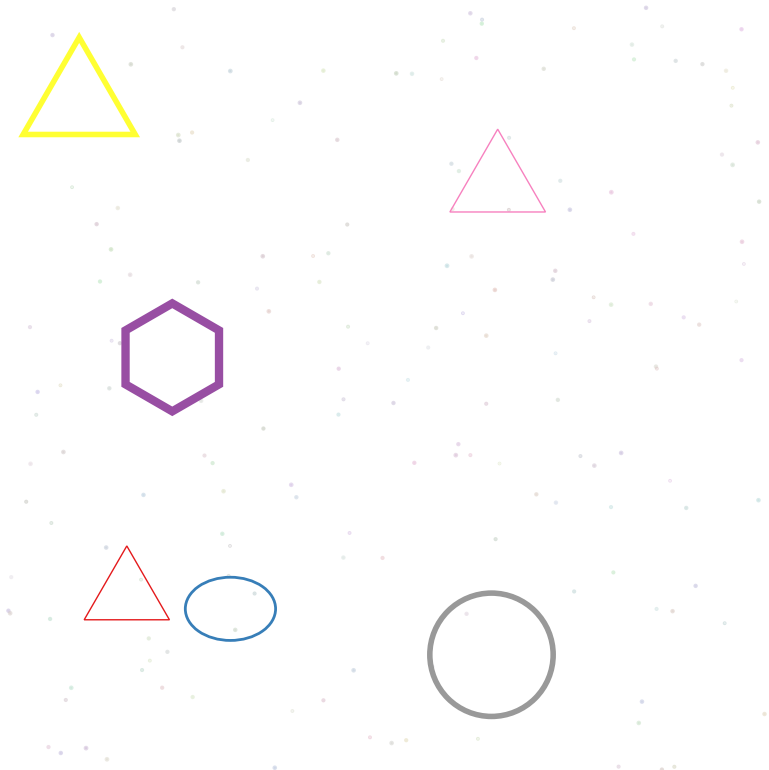[{"shape": "triangle", "thickness": 0.5, "radius": 0.32, "center": [0.165, 0.227]}, {"shape": "oval", "thickness": 1, "radius": 0.29, "center": [0.299, 0.209]}, {"shape": "hexagon", "thickness": 3, "radius": 0.35, "center": [0.224, 0.536]}, {"shape": "triangle", "thickness": 2, "radius": 0.42, "center": [0.103, 0.867]}, {"shape": "triangle", "thickness": 0.5, "radius": 0.36, "center": [0.646, 0.761]}, {"shape": "circle", "thickness": 2, "radius": 0.4, "center": [0.638, 0.15]}]